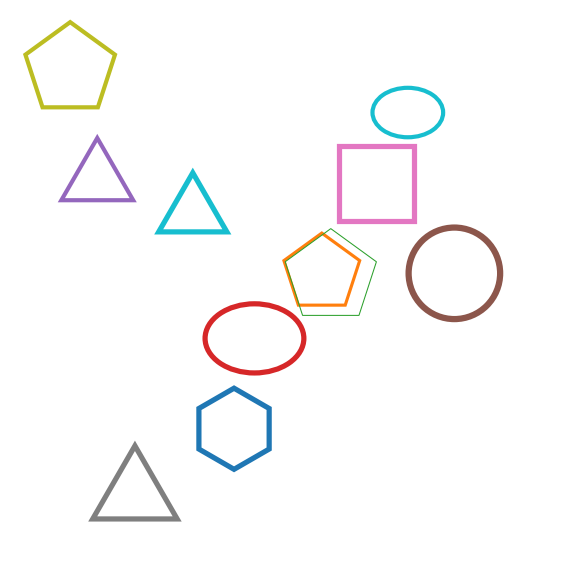[{"shape": "hexagon", "thickness": 2.5, "radius": 0.35, "center": [0.405, 0.257]}, {"shape": "pentagon", "thickness": 1.5, "radius": 0.34, "center": [0.557, 0.527]}, {"shape": "pentagon", "thickness": 0.5, "radius": 0.42, "center": [0.573, 0.52]}, {"shape": "oval", "thickness": 2.5, "radius": 0.43, "center": [0.441, 0.413]}, {"shape": "triangle", "thickness": 2, "radius": 0.36, "center": [0.168, 0.688]}, {"shape": "circle", "thickness": 3, "radius": 0.4, "center": [0.787, 0.526]}, {"shape": "square", "thickness": 2.5, "radius": 0.33, "center": [0.653, 0.681]}, {"shape": "triangle", "thickness": 2.5, "radius": 0.42, "center": [0.234, 0.143]}, {"shape": "pentagon", "thickness": 2, "radius": 0.41, "center": [0.122, 0.879]}, {"shape": "oval", "thickness": 2, "radius": 0.31, "center": [0.706, 0.804]}, {"shape": "triangle", "thickness": 2.5, "radius": 0.34, "center": [0.334, 0.632]}]